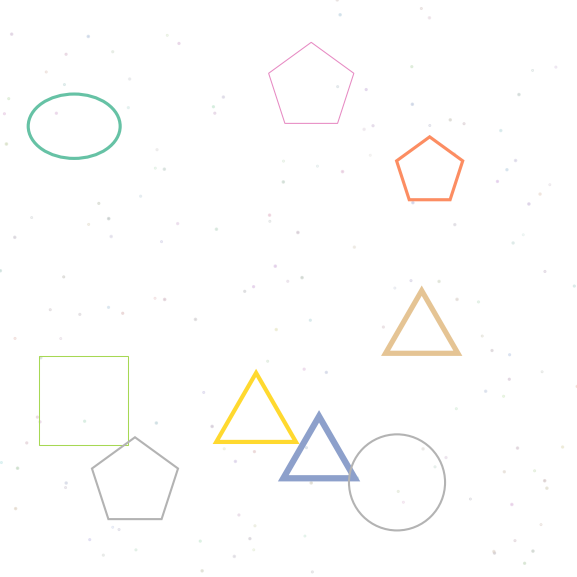[{"shape": "oval", "thickness": 1.5, "radius": 0.4, "center": [0.128, 0.781]}, {"shape": "pentagon", "thickness": 1.5, "radius": 0.3, "center": [0.744, 0.702]}, {"shape": "triangle", "thickness": 3, "radius": 0.36, "center": [0.552, 0.207]}, {"shape": "pentagon", "thickness": 0.5, "radius": 0.39, "center": [0.539, 0.848]}, {"shape": "square", "thickness": 0.5, "radius": 0.39, "center": [0.145, 0.306]}, {"shape": "triangle", "thickness": 2, "radius": 0.4, "center": [0.443, 0.274]}, {"shape": "triangle", "thickness": 2.5, "radius": 0.36, "center": [0.73, 0.424]}, {"shape": "circle", "thickness": 1, "radius": 0.42, "center": [0.687, 0.164]}, {"shape": "pentagon", "thickness": 1, "radius": 0.39, "center": [0.234, 0.164]}]